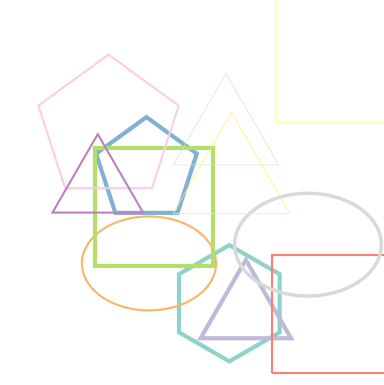[{"shape": "hexagon", "thickness": 3, "radius": 0.75, "center": [0.596, 0.212]}, {"shape": "square", "thickness": 1.5, "radius": 0.81, "center": [0.878, 0.846]}, {"shape": "triangle", "thickness": 3, "radius": 0.68, "center": [0.638, 0.189]}, {"shape": "square", "thickness": 1.5, "radius": 0.77, "center": [0.86, 0.185]}, {"shape": "pentagon", "thickness": 3, "radius": 0.69, "center": [0.38, 0.558]}, {"shape": "oval", "thickness": 1.5, "radius": 0.87, "center": [0.387, 0.316]}, {"shape": "square", "thickness": 3, "radius": 0.77, "center": [0.4, 0.463]}, {"shape": "pentagon", "thickness": 1.5, "radius": 0.96, "center": [0.282, 0.666]}, {"shape": "oval", "thickness": 2.5, "radius": 0.95, "center": [0.8, 0.365]}, {"shape": "triangle", "thickness": 1.5, "radius": 0.68, "center": [0.254, 0.516]}, {"shape": "triangle", "thickness": 0.5, "radius": 0.79, "center": [0.587, 0.651]}, {"shape": "triangle", "thickness": 0.5, "radius": 0.87, "center": [0.601, 0.533]}]